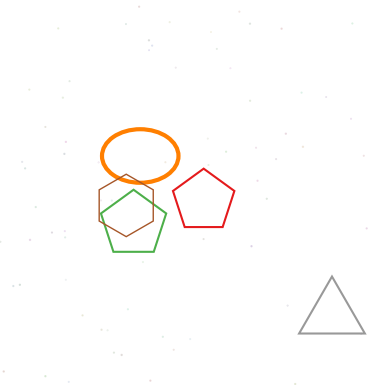[{"shape": "pentagon", "thickness": 1.5, "radius": 0.42, "center": [0.529, 0.478]}, {"shape": "pentagon", "thickness": 1.5, "radius": 0.45, "center": [0.347, 0.418]}, {"shape": "oval", "thickness": 3, "radius": 0.5, "center": [0.364, 0.595]}, {"shape": "hexagon", "thickness": 1, "radius": 0.41, "center": [0.328, 0.466]}, {"shape": "triangle", "thickness": 1.5, "radius": 0.49, "center": [0.862, 0.183]}]